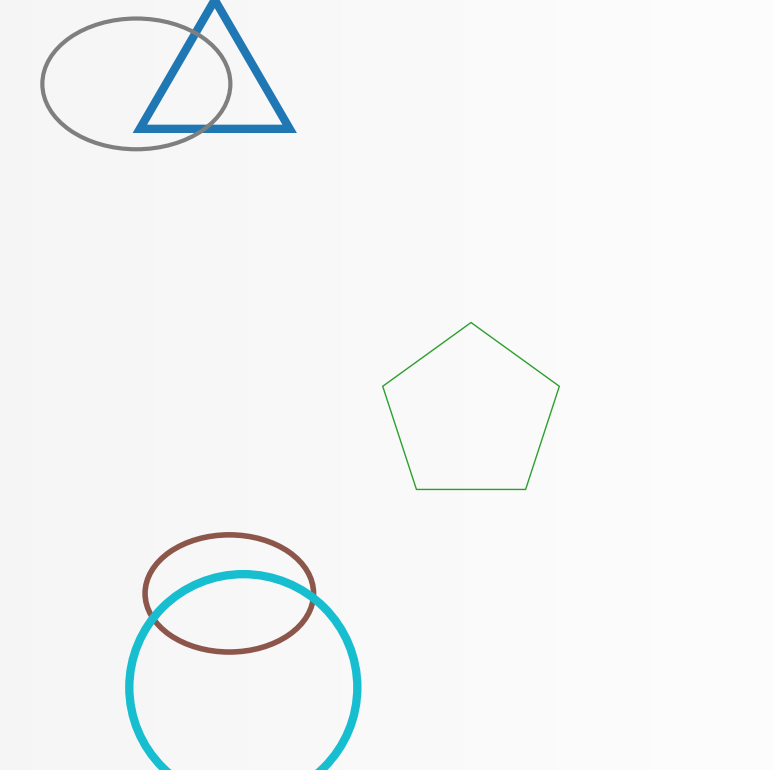[{"shape": "triangle", "thickness": 3, "radius": 0.56, "center": [0.277, 0.888]}, {"shape": "pentagon", "thickness": 0.5, "radius": 0.6, "center": [0.608, 0.461]}, {"shape": "oval", "thickness": 2, "radius": 0.54, "center": [0.296, 0.229]}, {"shape": "oval", "thickness": 1.5, "radius": 0.61, "center": [0.176, 0.891]}, {"shape": "circle", "thickness": 3, "radius": 0.74, "center": [0.314, 0.107]}]